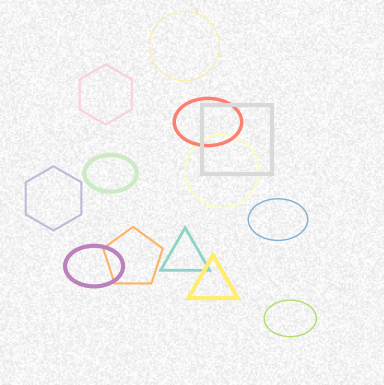[{"shape": "triangle", "thickness": 2, "radius": 0.37, "center": [0.481, 0.335]}, {"shape": "circle", "thickness": 1, "radius": 0.48, "center": [0.576, 0.556]}, {"shape": "hexagon", "thickness": 1.5, "radius": 0.42, "center": [0.139, 0.485]}, {"shape": "oval", "thickness": 2.5, "radius": 0.44, "center": [0.54, 0.683]}, {"shape": "oval", "thickness": 1, "radius": 0.39, "center": [0.722, 0.43]}, {"shape": "pentagon", "thickness": 1.5, "radius": 0.41, "center": [0.346, 0.33]}, {"shape": "oval", "thickness": 1, "radius": 0.34, "center": [0.754, 0.173]}, {"shape": "hexagon", "thickness": 1.5, "radius": 0.39, "center": [0.275, 0.755]}, {"shape": "square", "thickness": 3, "radius": 0.45, "center": [0.615, 0.637]}, {"shape": "oval", "thickness": 3, "radius": 0.38, "center": [0.244, 0.309]}, {"shape": "oval", "thickness": 3, "radius": 0.34, "center": [0.287, 0.55]}, {"shape": "triangle", "thickness": 3, "radius": 0.37, "center": [0.553, 0.263]}, {"shape": "circle", "thickness": 0.5, "radius": 0.45, "center": [0.479, 0.88]}]